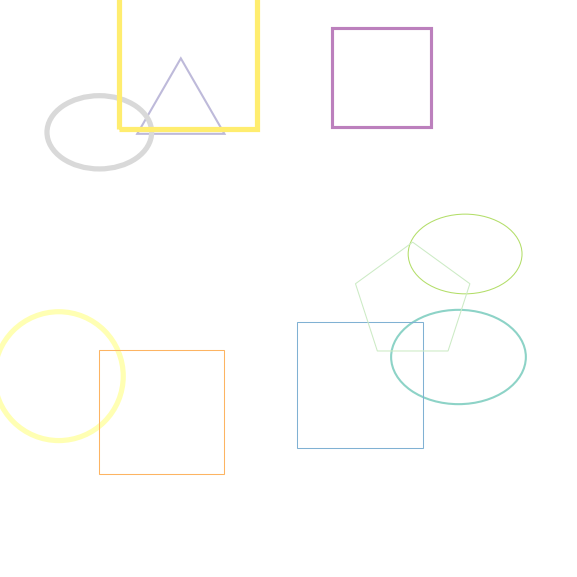[{"shape": "oval", "thickness": 1, "radius": 0.58, "center": [0.794, 0.381]}, {"shape": "circle", "thickness": 2.5, "radius": 0.56, "center": [0.102, 0.348]}, {"shape": "triangle", "thickness": 1, "radius": 0.44, "center": [0.313, 0.811]}, {"shape": "square", "thickness": 0.5, "radius": 0.55, "center": [0.624, 0.332]}, {"shape": "square", "thickness": 0.5, "radius": 0.54, "center": [0.28, 0.286]}, {"shape": "oval", "thickness": 0.5, "radius": 0.49, "center": [0.805, 0.559]}, {"shape": "oval", "thickness": 2.5, "radius": 0.45, "center": [0.172, 0.77]}, {"shape": "square", "thickness": 1.5, "radius": 0.43, "center": [0.66, 0.866]}, {"shape": "pentagon", "thickness": 0.5, "radius": 0.52, "center": [0.715, 0.476]}, {"shape": "square", "thickness": 2.5, "radius": 0.6, "center": [0.325, 0.896]}]